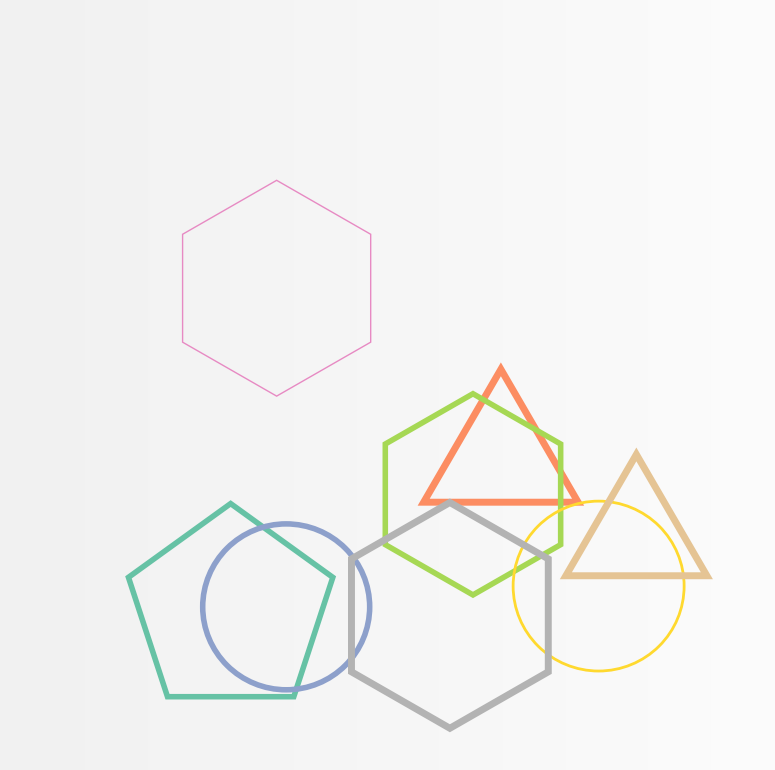[{"shape": "pentagon", "thickness": 2, "radius": 0.69, "center": [0.298, 0.207]}, {"shape": "triangle", "thickness": 2.5, "radius": 0.58, "center": [0.646, 0.405]}, {"shape": "circle", "thickness": 2, "radius": 0.54, "center": [0.369, 0.212]}, {"shape": "hexagon", "thickness": 0.5, "radius": 0.7, "center": [0.357, 0.626]}, {"shape": "hexagon", "thickness": 2, "radius": 0.65, "center": [0.61, 0.358]}, {"shape": "circle", "thickness": 1, "radius": 0.55, "center": [0.772, 0.239]}, {"shape": "triangle", "thickness": 2.5, "radius": 0.53, "center": [0.821, 0.305]}, {"shape": "hexagon", "thickness": 2.5, "radius": 0.73, "center": [0.58, 0.201]}]